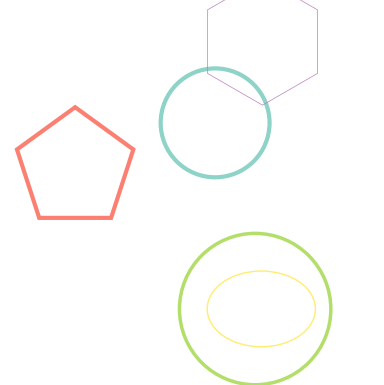[{"shape": "circle", "thickness": 3, "radius": 0.71, "center": [0.559, 0.681]}, {"shape": "pentagon", "thickness": 3, "radius": 0.79, "center": [0.195, 0.563]}, {"shape": "circle", "thickness": 2.5, "radius": 0.98, "center": [0.663, 0.197]}, {"shape": "hexagon", "thickness": 0.5, "radius": 0.82, "center": [0.682, 0.892]}, {"shape": "oval", "thickness": 1, "radius": 0.7, "center": [0.679, 0.198]}]